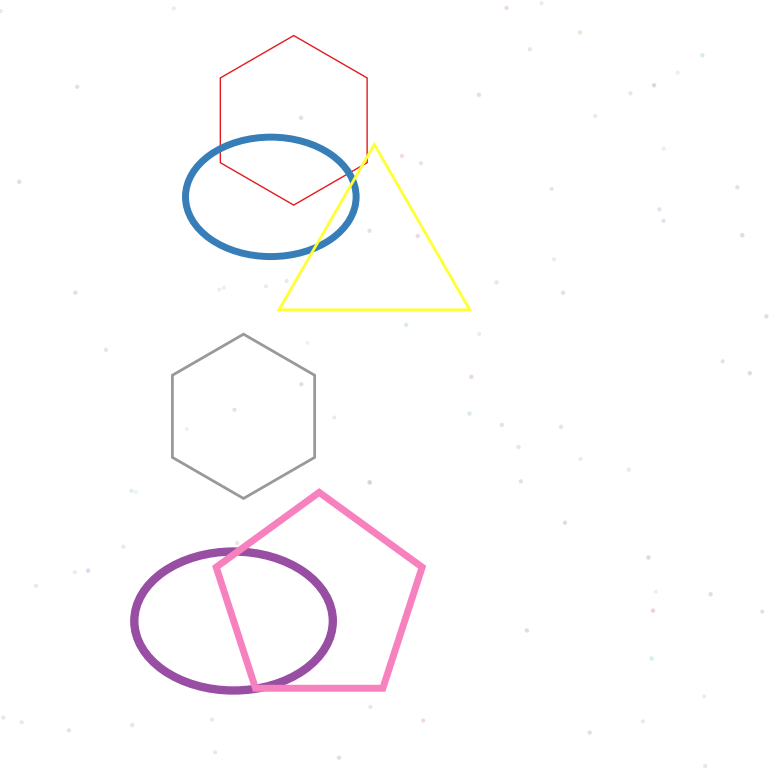[{"shape": "hexagon", "thickness": 0.5, "radius": 0.55, "center": [0.381, 0.844]}, {"shape": "oval", "thickness": 2.5, "radius": 0.55, "center": [0.352, 0.744]}, {"shape": "oval", "thickness": 3, "radius": 0.64, "center": [0.303, 0.193]}, {"shape": "triangle", "thickness": 1, "radius": 0.72, "center": [0.486, 0.669]}, {"shape": "pentagon", "thickness": 2.5, "radius": 0.7, "center": [0.415, 0.22]}, {"shape": "hexagon", "thickness": 1, "radius": 0.53, "center": [0.316, 0.459]}]